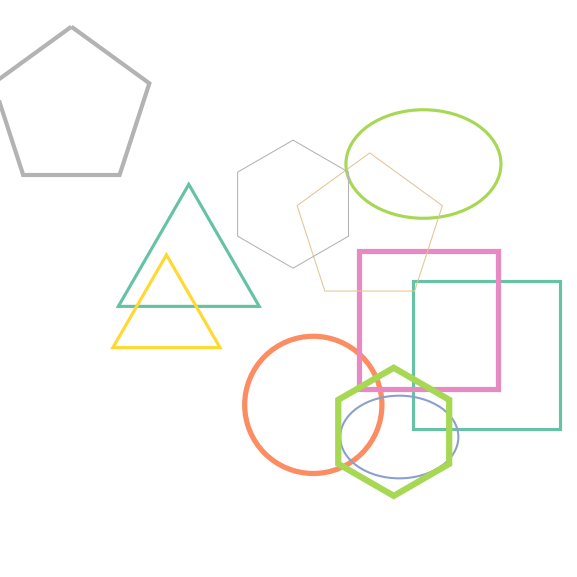[{"shape": "triangle", "thickness": 1.5, "radius": 0.7, "center": [0.327, 0.539]}, {"shape": "square", "thickness": 1.5, "radius": 0.64, "center": [0.843, 0.384]}, {"shape": "circle", "thickness": 2.5, "radius": 0.59, "center": [0.542, 0.298]}, {"shape": "oval", "thickness": 1, "radius": 0.51, "center": [0.691, 0.242]}, {"shape": "square", "thickness": 2.5, "radius": 0.6, "center": [0.742, 0.445]}, {"shape": "oval", "thickness": 1.5, "radius": 0.67, "center": [0.733, 0.715]}, {"shape": "hexagon", "thickness": 3, "radius": 0.55, "center": [0.682, 0.251]}, {"shape": "triangle", "thickness": 1.5, "radius": 0.54, "center": [0.288, 0.451]}, {"shape": "pentagon", "thickness": 0.5, "radius": 0.66, "center": [0.64, 0.602]}, {"shape": "pentagon", "thickness": 2, "radius": 0.71, "center": [0.124, 0.811]}, {"shape": "hexagon", "thickness": 0.5, "radius": 0.55, "center": [0.507, 0.646]}]